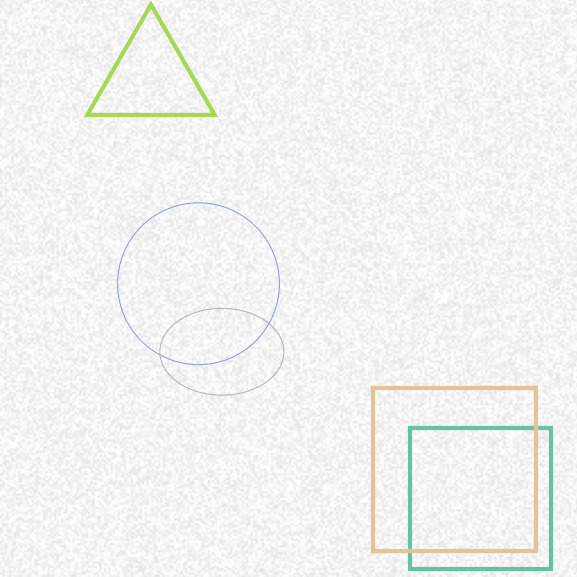[{"shape": "square", "thickness": 2, "radius": 0.61, "center": [0.832, 0.136]}, {"shape": "circle", "thickness": 0.5, "radius": 0.7, "center": [0.344, 0.508]}, {"shape": "triangle", "thickness": 2, "radius": 0.64, "center": [0.261, 0.864]}, {"shape": "square", "thickness": 2, "radius": 0.7, "center": [0.787, 0.186]}, {"shape": "oval", "thickness": 0.5, "radius": 0.54, "center": [0.384, 0.39]}]